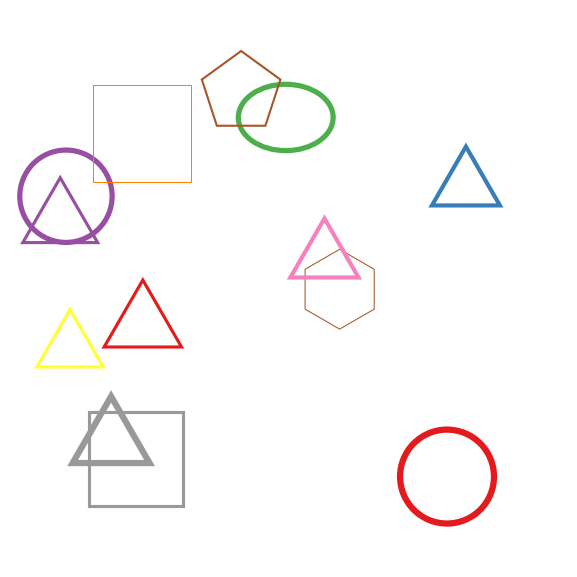[{"shape": "triangle", "thickness": 1.5, "radius": 0.39, "center": [0.247, 0.437]}, {"shape": "circle", "thickness": 3, "radius": 0.41, "center": [0.774, 0.174]}, {"shape": "triangle", "thickness": 2, "radius": 0.34, "center": [0.807, 0.677]}, {"shape": "oval", "thickness": 2.5, "radius": 0.41, "center": [0.495, 0.796]}, {"shape": "triangle", "thickness": 1.5, "radius": 0.37, "center": [0.104, 0.616]}, {"shape": "circle", "thickness": 2.5, "radius": 0.4, "center": [0.114, 0.659]}, {"shape": "square", "thickness": 0.5, "radius": 0.42, "center": [0.246, 0.768]}, {"shape": "triangle", "thickness": 1.5, "radius": 0.33, "center": [0.121, 0.397]}, {"shape": "pentagon", "thickness": 1, "radius": 0.36, "center": [0.418, 0.839]}, {"shape": "hexagon", "thickness": 0.5, "radius": 0.35, "center": [0.588, 0.498]}, {"shape": "triangle", "thickness": 2, "radius": 0.34, "center": [0.562, 0.553]}, {"shape": "triangle", "thickness": 3, "radius": 0.38, "center": [0.192, 0.236]}, {"shape": "square", "thickness": 1.5, "radius": 0.41, "center": [0.236, 0.204]}]